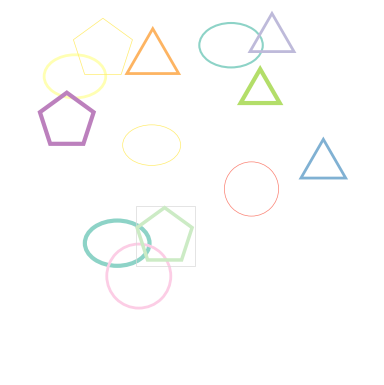[{"shape": "oval", "thickness": 1.5, "radius": 0.41, "center": [0.6, 0.883]}, {"shape": "oval", "thickness": 3, "radius": 0.42, "center": [0.304, 0.368]}, {"shape": "oval", "thickness": 2, "radius": 0.4, "center": [0.195, 0.802]}, {"shape": "triangle", "thickness": 2, "radius": 0.33, "center": [0.706, 0.899]}, {"shape": "circle", "thickness": 0.5, "radius": 0.35, "center": [0.653, 0.509]}, {"shape": "triangle", "thickness": 2, "radius": 0.34, "center": [0.84, 0.571]}, {"shape": "triangle", "thickness": 2, "radius": 0.39, "center": [0.397, 0.848]}, {"shape": "triangle", "thickness": 3, "radius": 0.29, "center": [0.676, 0.762]}, {"shape": "circle", "thickness": 2, "radius": 0.42, "center": [0.36, 0.283]}, {"shape": "square", "thickness": 0.5, "radius": 0.39, "center": [0.43, 0.387]}, {"shape": "pentagon", "thickness": 3, "radius": 0.37, "center": [0.173, 0.686]}, {"shape": "pentagon", "thickness": 2.5, "radius": 0.38, "center": [0.427, 0.386]}, {"shape": "oval", "thickness": 0.5, "radius": 0.38, "center": [0.394, 0.623]}, {"shape": "pentagon", "thickness": 0.5, "radius": 0.4, "center": [0.267, 0.872]}]